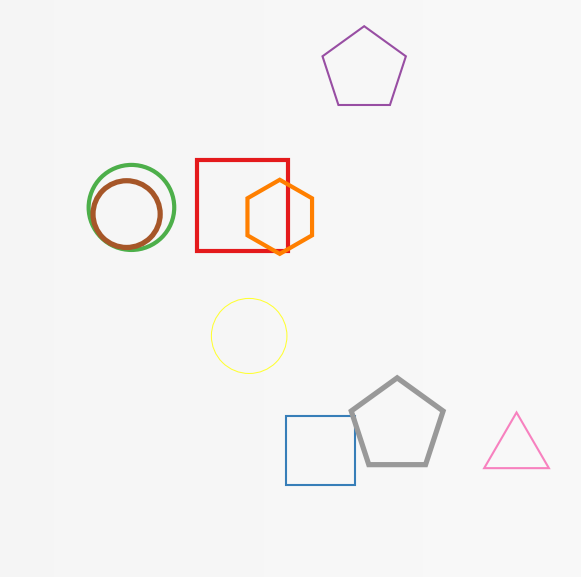[{"shape": "square", "thickness": 2, "radius": 0.39, "center": [0.417, 0.644]}, {"shape": "square", "thickness": 1, "radius": 0.3, "center": [0.551, 0.219]}, {"shape": "circle", "thickness": 2, "radius": 0.37, "center": [0.226, 0.64]}, {"shape": "pentagon", "thickness": 1, "radius": 0.38, "center": [0.627, 0.878]}, {"shape": "hexagon", "thickness": 2, "radius": 0.32, "center": [0.481, 0.624]}, {"shape": "circle", "thickness": 0.5, "radius": 0.32, "center": [0.429, 0.417]}, {"shape": "circle", "thickness": 2.5, "radius": 0.29, "center": [0.218, 0.628]}, {"shape": "triangle", "thickness": 1, "radius": 0.32, "center": [0.889, 0.221]}, {"shape": "pentagon", "thickness": 2.5, "radius": 0.42, "center": [0.683, 0.262]}]